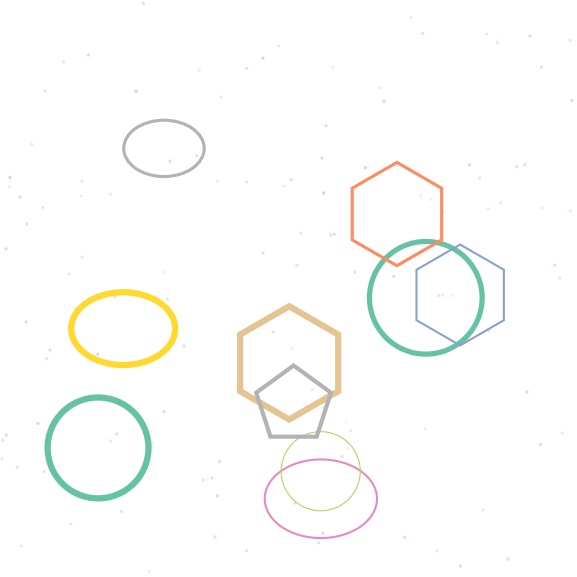[{"shape": "circle", "thickness": 2.5, "radius": 0.49, "center": [0.737, 0.483]}, {"shape": "circle", "thickness": 3, "radius": 0.44, "center": [0.17, 0.224]}, {"shape": "hexagon", "thickness": 1.5, "radius": 0.45, "center": [0.687, 0.628]}, {"shape": "hexagon", "thickness": 1, "radius": 0.44, "center": [0.797, 0.488]}, {"shape": "oval", "thickness": 1, "radius": 0.49, "center": [0.556, 0.135]}, {"shape": "circle", "thickness": 0.5, "radius": 0.34, "center": [0.555, 0.183]}, {"shape": "oval", "thickness": 3, "radius": 0.45, "center": [0.213, 0.43]}, {"shape": "hexagon", "thickness": 3, "radius": 0.49, "center": [0.501, 0.371]}, {"shape": "pentagon", "thickness": 2, "radius": 0.34, "center": [0.508, 0.298]}, {"shape": "oval", "thickness": 1.5, "radius": 0.35, "center": [0.284, 0.742]}]